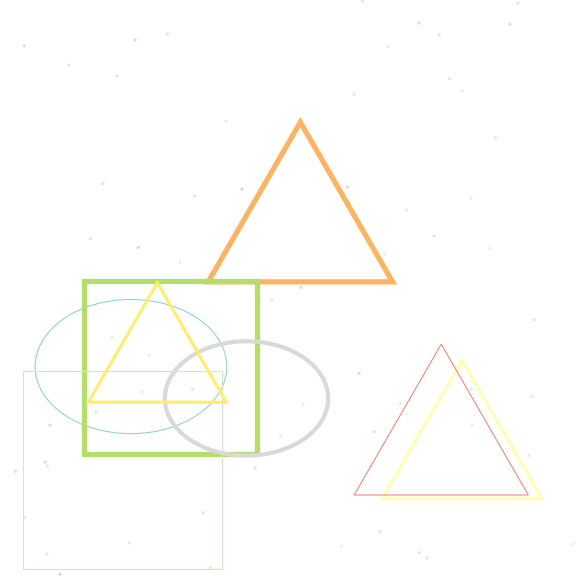[{"shape": "oval", "thickness": 0.5, "radius": 0.83, "center": [0.227, 0.364]}, {"shape": "triangle", "thickness": 1.5, "radius": 0.8, "center": [0.8, 0.215]}, {"shape": "triangle", "thickness": 0.5, "radius": 0.87, "center": [0.764, 0.229]}, {"shape": "triangle", "thickness": 2.5, "radius": 0.92, "center": [0.52, 0.603]}, {"shape": "square", "thickness": 2.5, "radius": 0.75, "center": [0.295, 0.363]}, {"shape": "oval", "thickness": 2, "radius": 0.71, "center": [0.427, 0.309]}, {"shape": "square", "thickness": 0.5, "radius": 0.86, "center": [0.212, 0.185]}, {"shape": "triangle", "thickness": 1.5, "radius": 0.69, "center": [0.272, 0.372]}]